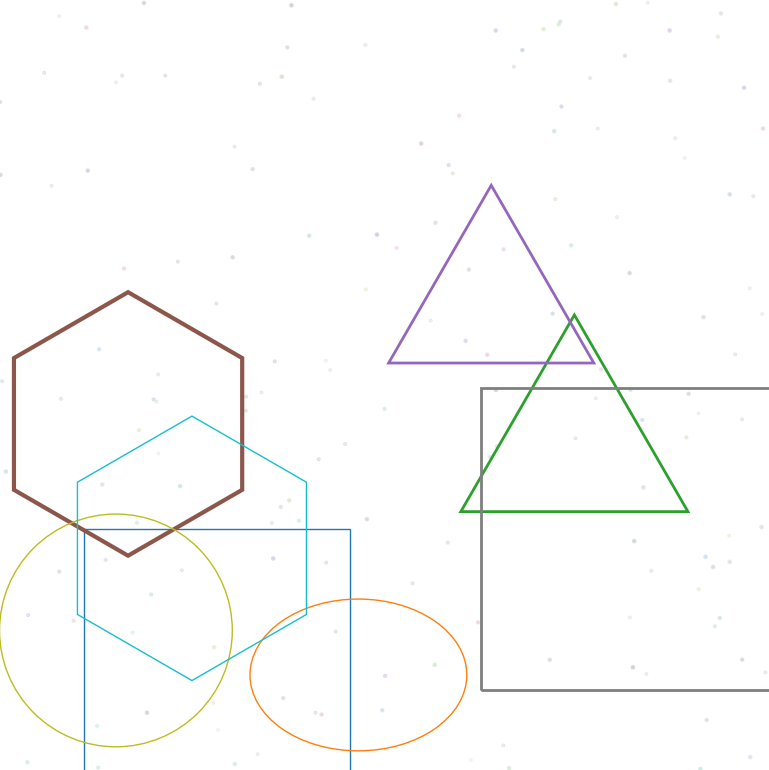[{"shape": "square", "thickness": 0.5, "radius": 0.86, "center": [0.282, 0.141]}, {"shape": "oval", "thickness": 0.5, "radius": 0.7, "center": [0.465, 0.123]}, {"shape": "triangle", "thickness": 1, "radius": 0.85, "center": [0.746, 0.421]}, {"shape": "triangle", "thickness": 1, "radius": 0.77, "center": [0.638, 0.605]}, {"shape": "hexagon", "thickness": 1.5, "radius": 0.86, "center": [0.166, 0.449]}, {"shape": "square", "thickness": 1, "radius": 0.98, "center": [0.821, 0.3]}, {"shape": "circle", "thickness": 0.5, "radius": 0.76, "center": [0.151, 0.181]}, {"shape": "hexagon", "thickness": 0.5, "radius": 0.86, "center": [0.249, 0.288]}]